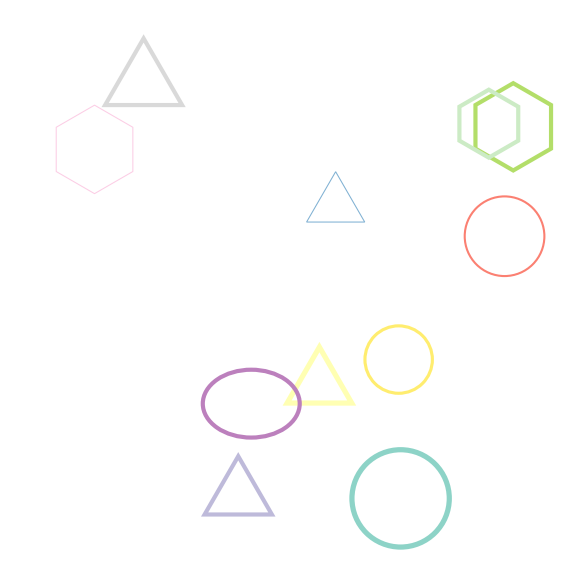[{"shape": "circle", "thickness": 2.5, "radius": 0.42, "center": [0.694, 0.136]}, {"shape": "triangle", "thickness": 2.5, "radius": 0.32, "center": [0.553, 0.334]}, {"shape": "triangle", "thickness": 2, "radius": 0.34, "center": [0.413, 0.142]}, {"shape": "circle", "thickness": 1, "radius": 0.34, "center": [0.874, 0.59]}, {"shape": "triangle", "thickness": 0.5, "radius": 0.29, "center": [0.581, 0.644]}, {"shape": "hexagon", "thickness": 2, "radius": 0.38, "center": [0.889, 0.78]}, {"shape": "hexagon", "thickness": 0.5, "radius": 0.38, "center": [0.164, 0.74]}, {"shape": "triangle", "thickness": 2, "radius": 0.38, "center": [0.249, 0.856]}, {"shape": "oval", "thickness": 2, "radius": 0.42, "center": [0.435, 0.3]}, {"shape": "hexagon", "thickness": 2, "radius": 0.29, "center": [0.846, 0.785]}, {"shape": "circle", "thickness": 1.5, "radius": 0.29, "center": [0.69, 0.377]}]